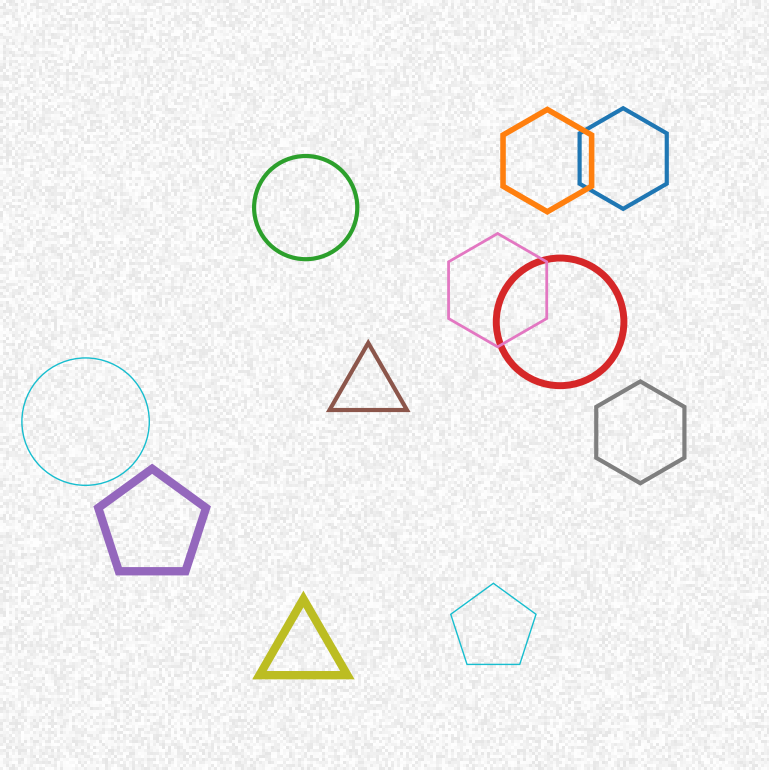[{"shape": "hexagon", "thickness": 1.5, "radius": 0.33, "center": [0.809, 0.794]}, {"shape": "hexagon", "thickness": 2, "radius": 0.33, "center": [0.711, 0.791]}, {"shape": "circle", "thickness": 1.5, "radius": 0.34, "center": [0.397, 0.73]}, {"shape": "circle", "thickness": 2.5, "radius": 0.41, "center": [0.727, 0.582]}, {"shape": "pentagon", "thickness": 3, "radius": 0.37, "center": [0.198, 0.318]}, {"shape": "triangle", "thickness": 1.5, "radius": 0.29, "center": [0.478, 0.497]}, {"shape": "hexagon", "thickness": 1, "radius": 0.37, "center": [0.646, 0.623]}, {"shape": "hexagon", "thickness": 1.5, "radius": 0.33, "center": [0.832, 0.439]}, {"shape": "triangle", "thickness": 3, "radius": 0.33, "center": [0.394, 0.156]}, {"shape": "circle", "thickness": 0.5, "radius": 0.41, "center": [0.111, 0.452]}, {"shape": "pentagon", "thickness": 0.5, "radius": 0.29, "center": [0.641, 0.184]}]